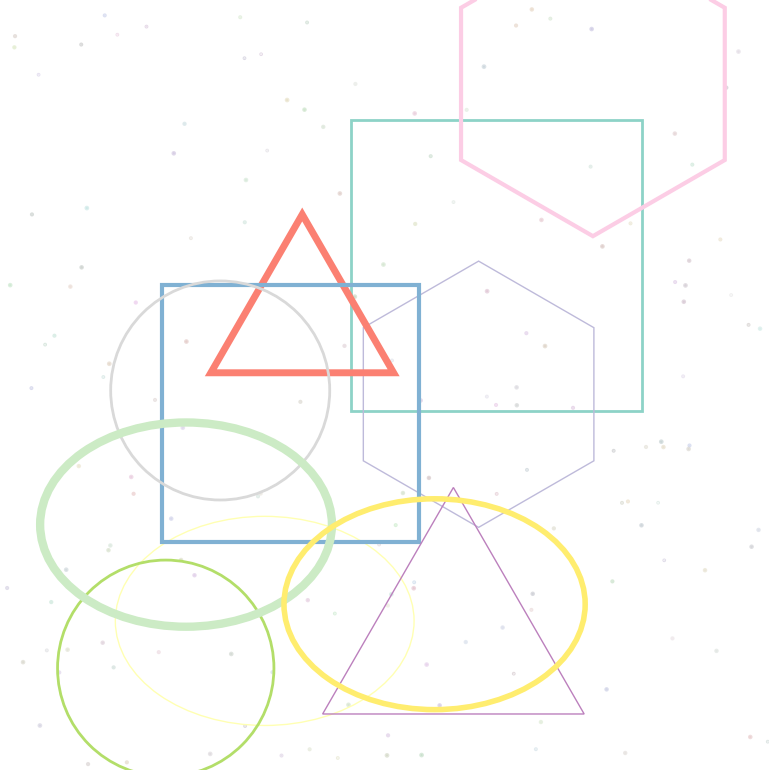[{"shape": "square", "thickness": 1, "radius": 0.94, "center": [0.645, 0.655]}, {"shape": "oval", "thickness": 0.5, "radius": 0.97, "center": [0.344, 0.194]}, {"shape": "hexagon", "thickness": 0.5, "radius": 0.86, "center": [0.622, 0.488]}, {"shape": "triangle", "thickness": 2.5, "radius": 0.69, "center": [0.393, 0.584]}, {"shape": "square", "thickness": 1.5, "radius": 0.83, "center": [0.377, 0.463]}, {"shape": "circle", "thickness": 1, "radius": 0.7, "center": [0.215, 0.132]}, {"shape": "hexagon", "thickness": 1.5, "radius": 0.99, "center": [0.77, 0.891]}, {"shape": "circle", "thickness": 1, "radius": 0.71, "center": [0.286, 0.493]}, {"shape": "triangle", "thickness": 0.5, "radius": 0.98, "center": [0.589, 0.171]}, {"shape": "oval", "thickness": 3, "radius": 0.95, "center": [0.242, 0.319]}, {"shape": "oval", "thickness": 2, "radius": 0.98, "center": [0.564, 0.215]}]